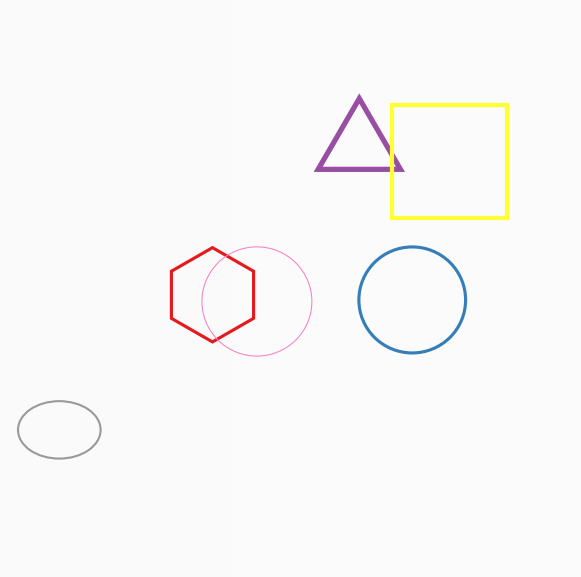[{"shape": "hexagon", "thickness": 1.5, "radius": 0.41, "center": [0.366, 0.489]}, {"shape": "circle", "thickness": 1.5, "radius": 0.46, "center": [0.709, 0.48]}, {"shape": "triangle", "thickness": 2.5, "radius": 0.41, "center": [0.618, 0.747]}, {"shape": "square", "thickness": 2, "radius": 0.49, "center": [0.774, 0.719]}, {"shape": "circle", "thickness": 0.5, "radius": 0.47, "center": [0.442, 0.477]}, {"shape": "oval", "thickness": 1, "radius": 0.36, "center": [0.102, 0.255]}]